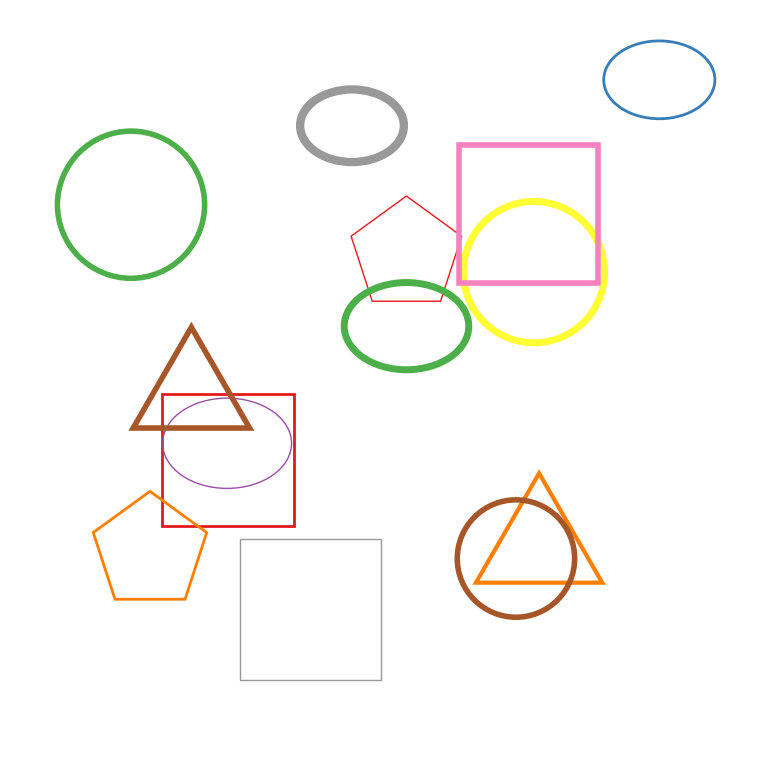[{"shape": "square", "thickness": 1, "radius": 0.43, "center": [0.296, 0.402]}, {"shape": "pentagon", "thickness": 0.5, "radius": 0.38, "center": [0.528, 0.67]}, {"shape": "oval", "thickness": 1, "radius": 0.36, "center": [0.856, 0.896]}, {"shape": "oval", "thickness": 2.5, "radius": 0.4, "center": [0.528, 0.576]}, {"shape": "circle", "thickness": 2, "radius": 0.48, "center": [0.17, 0.734]}, {"shape": "oval", "thickness": 0.5, "radius": 0.42, "center": [0.295, 0.424]}, {"shape": "triangle", "thickness": 1.5, "radius": 0.47, "center": [0.7, 0.291]}, {"shape": "pentagon", "thickness": 1, "radius": 0.39, "center": [0.195, 0.284]}, {"shape": "circle", "thickness": 2.5, "radius": 0.46, "center": [0.693, 0.647]}, {"shape": "circle", "thickness": 2, "radius": 0.38, "center": [0.67, 0.275]}, {"shape": "triangle", "thickness": 2, "radius": 0.44, "center": [0.249, 0.488]}, {"shape": "square", "thickness": 2, "radius": 0.45, "center": [0.687, 0.722]}, {"shape": "oval", "thickness": 3, "radius": 0.34, "center": [0.457, 0.837]}, {"shape": "square", "thickness": 0.5, "radius": 0.46, "center": [0.403, 0.209]}]